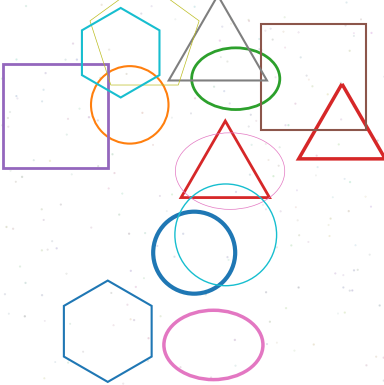[{"shape": "circle", "thickness": 3, "radius": 0.53, "center": [0.504, 0.344]}, {"shape": "hexagon", "thickness": 1.5, "radius": 0.66, "center": [0.28, 0.14]}, {"shape": "circle", "thickness": 1.5, "radius": 0.5, "center": [0.337, 0.728]}, {"shape": "oval", "thickness": 2, "radius": 0.57, "center": [0.612, 0.796]}, {"shape": "triangle", "thickness": 2.5, "radius": 0.65, "center": [0.888, 0.652]}, {"shape": "triangle", "thickness": 2, "radius": 0.66, "center": [0.585, 0.553]}, {"shape": "square", "thickness": 2, "radius": 0.68, "center": [0.144, 0.698]}, {"shape": "square", "thickness": 1.5, "radius": 0.68, "center": [0.814, 0.801]}, {"shape": "oval", "thickness": 2.5, "radius": 0.64, "center": [0.554, 0.104]}, {"shape": "oval", "thickness": 0.5, "radius": 0.71, "center": [0.598, 0.556]}, {"shape": "triangle", "thickness": 1.5, "radius": 0.74, "center": [0.566, 0.865]}, {"shape": "pentagon", "thickness": 0.5, "radius": 0.75, "center": [0.375, 0.9]}, {"shape": "circle", "thickness": 1, "radius": 0.66, "center": [0.586, 0.39]}, {"shape": "hexagon", "thickness": 1.5, "radius": 0.58, "center": [0.314, 0.863]}]